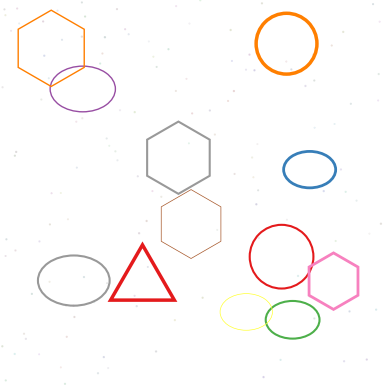[{"shape": "triangle", "thickness": 2.5, "radius": 0.48, "center": [0.37, 0.268]}, {"shape": "circle", "thickness": 1.5, "radius": 0.41, "center": [0.731, 0.333]}, {"shape": "oval", "thickness": 2, "radius": 0.34, "center": [0.804, 0.559]}, {"shape": "oval", "thickness": 1.5, "radius": 0.35, "center": [0.76, 0.169]}, {"shape": "oval", "thickness": 1, "radius": 0.42, "center": [0.215, 0.769]}, {"shape": "hexagon", "thickness": 1, "radius": 0.5, "center": [0.133, 0.874]}, {"shape": "circle", "thickness": 2.5, "radius": 0.39, "center": [0.744, 0.887]}, {"shape": "oval", "thickness": 0.5, "radius": 0.34, "center": [0.64, 0.19]}, {"shape": "hexagon", "thickness": 0.5, "radius": 0.45, "center": [0.496, 0.418]}, {"shape": "hexagon", "thickness": 2, "radius": 0.37, "center": [0.866, 0.27]}, {"shape": "oval", "thickness": 1.5, "radius": 0.47, "center": [0.192, 0.271]}, {"shape": "hexagon", "thickness": 1.5, "radius": 0.47, "center": [0.463, 0.59]}]